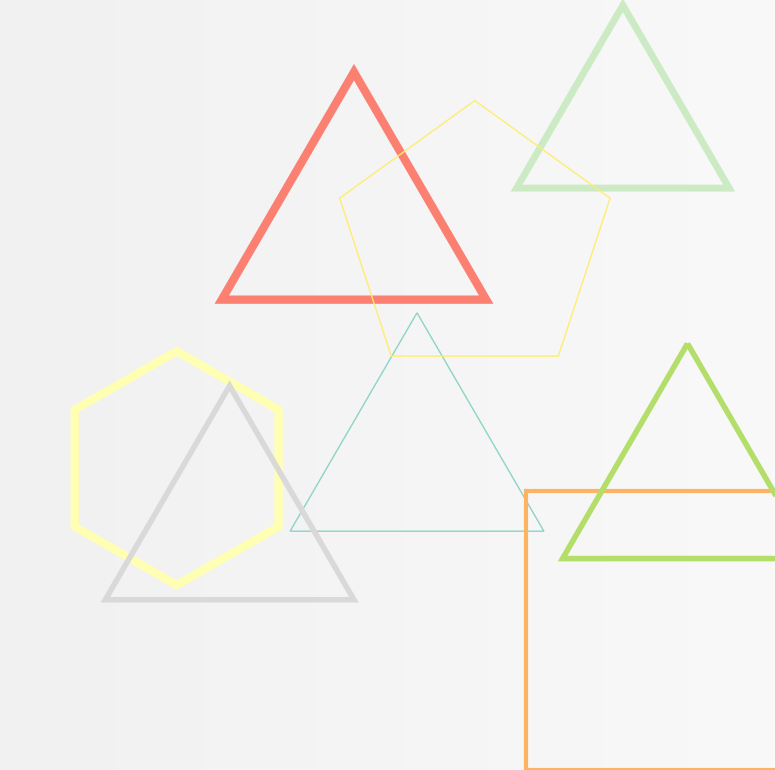[{"shape": "triangle", "thickness": 0.5, "radius": 0.95, "center": [0.538, 0.405]}, {"shape": "hexagon", "thickness": 3, "radius": 0.76, "center": [0.228, 0.392]}, {"shape": "triangle", "thickness": 3, "radius": 0.98, "center": [0.457, 0.709]}, {"shape": "square", "thickness": 1.5, "radius": 0.91, "center": [0.86, 0.181]}, {"shape": "triangle", "thickness": 2, "radius": 0.93, "center": [0.887, 0.368]}, {"shape": "triangle", "thickness": 2, "radius": 0.93, "center": [0.296, 0.314]}, {"shape": "triangle", "thickness": 2.5, "radius": 0.79, "center": [0.804, 0.835]}, {"shape": "pentagon", "thickness": 0.5, "radius": 0.92, "center": [0.613, 0.686]}]